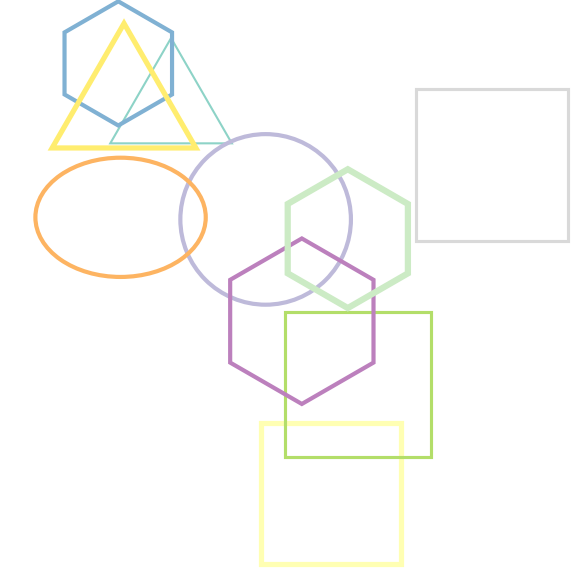[{"shape": "triangle", "thickness": 1, "radius": 0.61, "center": [0.296, 0.812]}, {"shape": "square", "thickness": 2.5, "radius": 0.61, "center": [0.573, 0.144]}, {"shape": "circle", "thickness": 2, "radius": 0.74, "center": [0.46, 0.619]}, {"shape": "hexagon", "thickness": 2, "radius": 0.54, "center": [0.205, 0.889]}, {"shape": "oval", "thickness": 2, "radius": 0.74, "center": [0.209, 0.623]}, {"shape": "square", "thickness": 1.5, "radius": 0.63, "center": [0.62, 0.334]}, {"shape": "square", "thickness": 1.5, "radius": 0.66, "center": [0.852, 0.713]}, {"shape": "hexagon", "thickness": 2, "radius": 0.72, "center": [0.523, 0.443]}, {"shape": "hexagon", "thickness": 3, "radius": 0.6, "center": [0.602, 0.586]}, {"shape": "triangle", "thickness": 2.5, "radius": 0.72, "center": [0.215, 0.815]}]